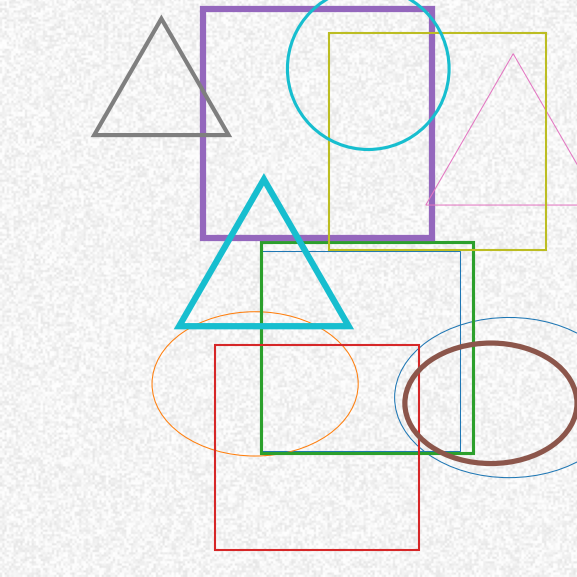[{"shape": "square", "thickness": 0.5, "radius": 0.86, "center": [0.623, 0.391]}, {"shape": "oval", "thickness": 0.5, "radius": 0.99, "center": [0.881, 0.311]}, {"shape": "oval", "thickness": 0.5, "radius": 0.89, "center": [0.442, 0.334]}, {"shape": "square", "thickness": 1.5, "radius": 0.92, "center": [0.636, 0.398]}, {"shape": "square", "thickness": 1, "radius": 0.89, "center": [0.549, 0.225]}, {"shape": "square", "thickness": 3, "radius": 0.99, "center": [0.55, 0.785]}, {"shape": "oval", "thickness": 2.5, "radius": 0.75, "center": [0.85, 0.301]}, {"shape": "triangle", "thickness": 0.5, "radius": 0.87, "center": [0.889, 0.731]}, {"shape": "triangle", "thickness": 2, "radius": 0.67, "center": [0.279, 0.832]}, {"shape": "square", "thickness": 1, "radius": 0.94, "center": [0.758, 0.754]}, {"shape": "triangle", "thickness": 3, "radius": 0.85, "center": [0.457, 0.519]}, {"shape": "circle", "thickness": 1.5, "radius": 0.7, "center": [0.638, 0.88]}]